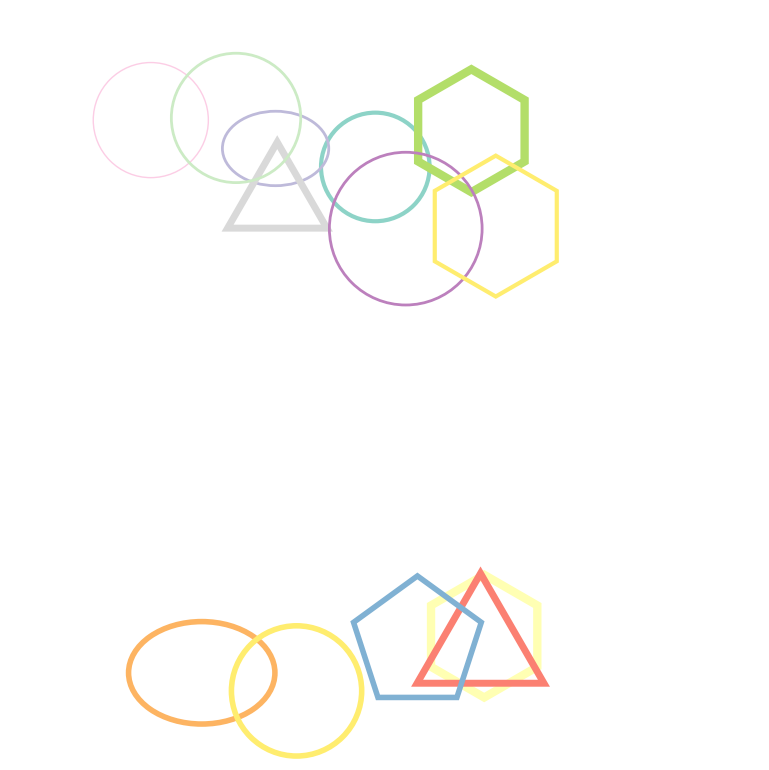[{"shape": "circle", "thickness": 1.5, "radius": 0.35, "center": [0.487, 0.783]}, {"shape": "hexagon", "thickness": 3, "radius": 0.4, "center": [0.629, 0.174]}, {"shape": "oval", "thickness": 1, "radius": 0.35, "center": [0.358, 0.807]}, {"shape": "triangle", "thickness": 2.5, "radius": 0.48, "center": [0.624, 0.16]}, {"shape": "pentagon", "thickness": 2, "radius": 0.44, "center": [0.542, 0.165]}, {"shape": "oval", "thickness": 2, "radius": 0.48, "center": [0.262, 0.126]}, {"shape": "hexagon", "thickness": 3, "radius": 0.4, "center": [0.612, 0.83]}, {"shape": "circle", "thickness": 0.5, "radius": 0.37, "center": [0.196, 0.844]}, {"shape": "triangle", "thickness": 2.5, "radius": 0.37, "center": [0.36, 0.741]}, {"shape": "circle", "thickness": 1, "radius": 0.5, "center": [0.527, 0.703]}, {"shape": "circle", "thickness": 1, "radius": 0.42, "center": [0.307, 0.847]}, {"shape": "circle", "thickness": 2, "radius": 0.42, "center": [0.385, 0.103]}, {"shape": "hexagon", "thickness": 1.5, "radius": 0.46, "center": [0.644, 0.706]}]